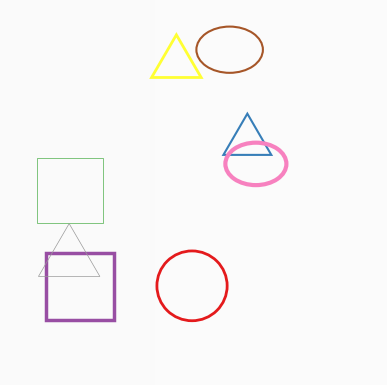[{"shape": "circle", "thickness": 2, "radius": 0.45, "center": [0.496, 0.258]}, {"shape": "triangle", "thickness": 1.5, "radius": 0.36, "center": [0.638, 0.633]}, {"shape": "square", "thickness": 0.5, "radius": 0.42, "center": [0.181, 0.505]}, {"shape": "square", "thickness": 2.5, "radius": 0.44, "center": [0.205, 0.255]}, {"shape": "triangle", "thickness": 2, "radius": 0.37, "center": [0.455, 0.836]}, {"shape": "oval", "thickness": 1.5, "radius": 0.43, "center": [0.593, 0.871]}, {"shape": "oval", "thickness": 3, "radius": 0.39, "center": [0.66, 0.574]}, {"shape": "triangle", "thickness": 0.5, "radius": 0.46, "center": [0.178, 0.328]}]